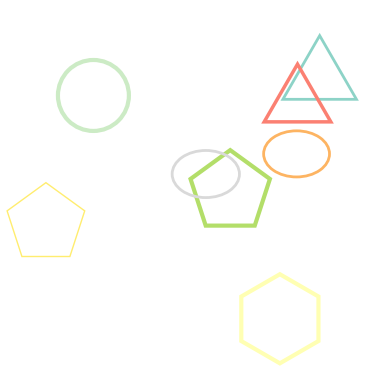[{"shape": "triangle", "thickness": 2, "radius": 0.55, "center": [0.83, 0.797]}, {"shape": "hexagon", "thickness": 3, "radius": 0.58, "center": [0.727, 0.172]}, {"shape": "triangle", "thickness": 2.5, "radius": 0.5, "center": [0.773, 0.733]}, {"shape": "oval", "thickness": 2, "radius": 0.43, "center": [0.77, 0.6]}, {"shape": "pentagon", "thickness": 3, "radius": 0.54, "center": [0.598, 0.502]}, {"shape": "oval", "thickness": 2, "radius": 0.44, "center": [0.535, 0.548]}, {"shape": "circle", "thickness": 3, "radius": 0.46, "center": [0.243, 0.752]}, {"shape": "pentagon", "thickness": 1, "radius": 0.53, "center": [0.119, 0.42]}]